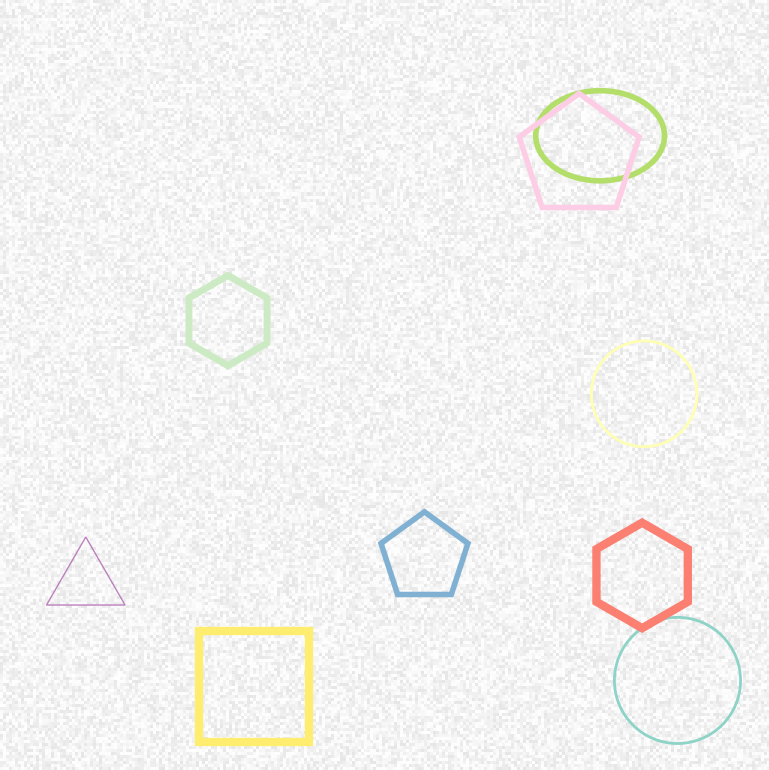[{"shape": "circle", "thickness": 1, "radius": 0.41, "center": [0.88, 0.116]}, {"shape": "circle", "thickness": 1, "radius": 0.34, "center": [0.837, 0.489]}, {"shape": "hexagon", "thickness": 3, "radius": 0.34, "center": [0.834, 0.253]}, {"shape": "pentagon", "thickness": 2, "radius": 0.3, "center": [0.551, 0.276]}, {"shape": "oval", "thickness": 2, "radius": 0.42, "center": [0.779, 0.824]}, {"shape": "pentagon", "thickness": 2, "radius": 0.41, "center": [0.752, 0.797]}, {"shape": "triangle", "thickness": 0.5, "radius": 0.29, "center": [0.111, 0.244]}, {"shape": "hexagon", "thickness": 2.5, "radius": 0.29, "center": [0.296, 0.584]}, {"shape": "square", "thickness": 3, "radius": 0.36, "center": [0.33, 0.109]}]